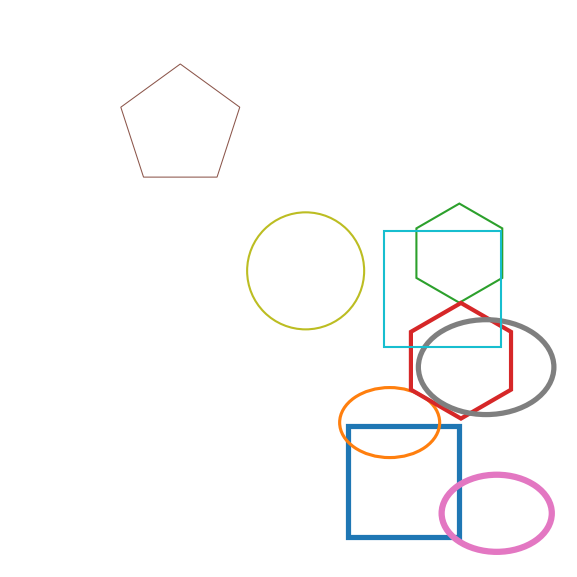[{"shape": "square", "thickness": 2.5, "radius": 0.48, "center": [0.698, 0.166]}, {"shape": "oval", "thickness": 1.5, "radius": 0.43, "center": [0.675, 0.267]}, {"shape": "hexagon", "thickness": 1, "radius": 0.43, "center": [0.795, 0.561]}, {"shape": "hexagon", "thickness": 2, "radius": 0.5, "center": [0.798, 0.374]}, {"shape": "pentagon", "thickness": 0.5, "radius": 0.54, "center": [0.312, 0.78]}, {"shape": "oval", "thickness": 3, "radius": 0.48, "center": [0.86, 0.11]}, {"shape": "oval", "thickness": 2.5, "radius": 0.59, "center": [0.842, 0.363]}, {"shape": "circle", "thickness": 1, "radius": 0.51, "center": [0.529, 0.53]}, {"shape": "square", "thickness": 1, "radius": 0.5, "center": [0.766, 0.499]}]